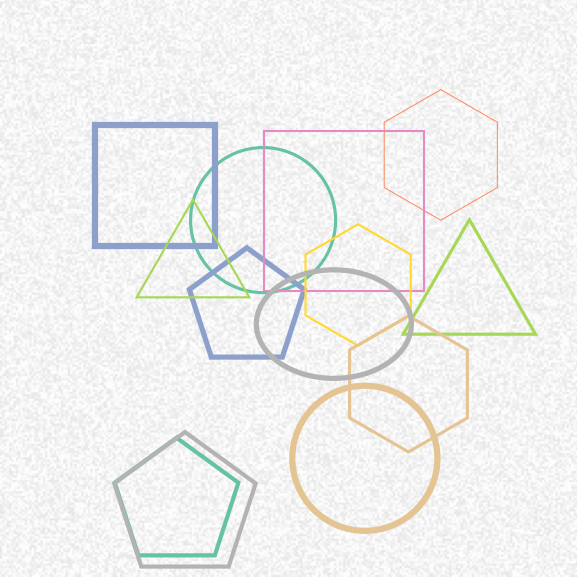[{"shape": "pentagon", "thickness": 2, "radius": 0.56, "center": [0.306, 0.129]}, {"shape": "circle", "thickness": 1.5, "radius": 0.63, "center": [0.456, 0.618]}, {"shape": "hexagon", "thickness": 0.5, "radius": 0.57, "center": [0.763, 0.731]}, {"shape": "pentagon", "thickness": 2.5, "radius": 0.52, "center": [0.427, 0.465]}, {"shape": "square", "thickness": 3, "radius": 0.52, "center": [0.269, 0.678]}, {"shape": "square", "thickness": 1, "radius": 0.69, "center": [0.596, 0.634]}, {"shape": "triangle", "thickness": 1, "radius": 0.56, "center": [0.334, 0.541]}, {"shape": "triangle", "thickness": 1.5, "radius": 0.66, "center": [0.813, 0.487]}, {"shape": "hexagon", "thickness": 1, "radius": 0.53, "center": [0.62, 0.506]}, {"shape": "hexagon", "thickness": 1.5, "radius": 0.59, "center": [0.707, 0.334]}, {"shape": "circle", "thickness": 3, "radius": 0.63, "center": [0.632, 0.206]}, {"shape": "oval", "thickness": 2.5, "radius": 0.67, "center": [0.578, 0.438]}, {"shape": "pentagon", "thickness": 2, "radius": 0.64, "center": [0.32, 0.122]}]